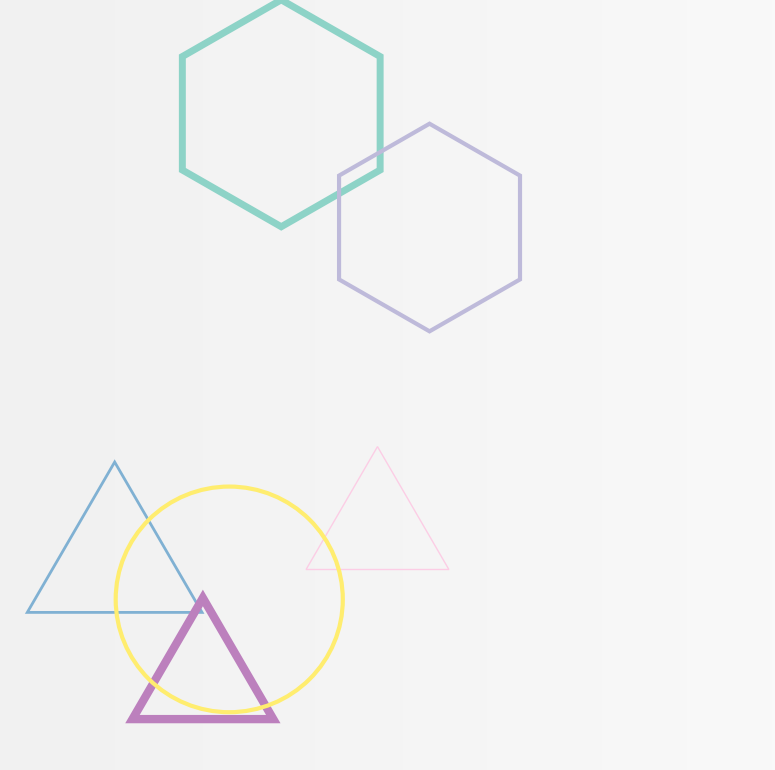[{"shape": "hexagon", "thickness": 2.5, "radius": 0.74, "center": [0.363, 0.853]}, {"shape": "hexagon", "thickness": 1.5, "radius": 0.67, "center": [0.554, 0.705]}, {"shape": "triangle", "thickness": 1, "radius": 0.65, "center": [0.148, 0.27]}, {"shape": "triangle", "thickness": 0.5, "radius": 0.53, "center": [0.487, 0.314]}, {"shape": "triangle", "thickness": 3, "radius": 0.52, "center": [0.262, 0.119]}, {"shape": "circle", "thickness": 1.5, "radius": 0.73, "center": [0.296, 0.222]}]